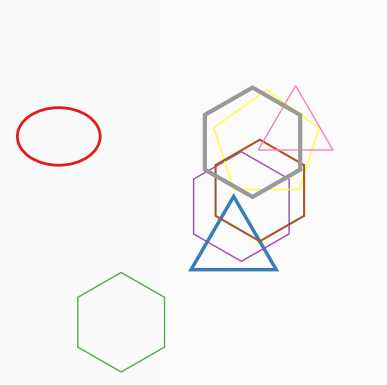[{"shape": "oval", "thickness": 2, "radius": 0.53, "center": [0.152, 0.646]}, {"shape": "triangle", "thickness": 2.5, "radius": 0.63, "center": [0.603, 0.363]}, {"shape": "hexagon", "thickness": 1, "radius": 0.65, "center": [0.313, 0.163]}, {"shape": "hexagon", "thickness": 1, "radius": 0.71, "center": [0.623, 0.464]}, {"shape": "pentagon", "thickness": 1, "radius": 0.72, "center": [0.688, 0.624]}, {"shape": "hexagon", "thickness": 1.5, "radius": 0.66, "center": [0.671, 0.505]}, {"shape": "triangle", "thickness": 1, "radius": 0.56, "center": [0.763, 0.666]}, {"shape": "hexagon", "thickness": 3, "radius": 0.71, "center": [0.652, 0.631]}]